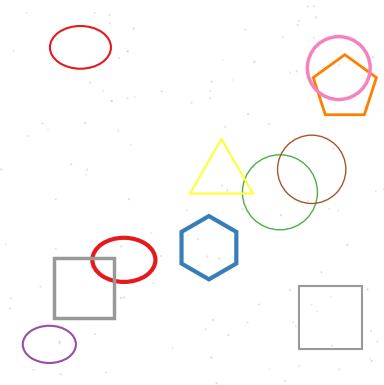[{"shape": "oval", "thickness": 3, "radius": 0.41, "center": [0.322, 0.325]}, {"shape": "oval", "thickness": 1.5, "radius": 0.4, "center": [0.209, 0.877]}, {"shape": "hexagon", "thickness": 3, "radius": 0.41, "center": [0.543, 0.357]}, {"shape": "circle", "thickness": 1, "radius": 0.49, "center": [0.727, 0.501]}, {"shape": "oval", "thickness": 1.5, "radius": 0.35, "center": [0.128, 0.106]}, {"shape": "pentagon", "thickness": 2, "radius": 0.43, "center": [0.896, 0.772]}, {"shape": "triangle", "thickness": 1.5, "radius": 0.47, "center": [0.575, 0.545]}, {"shape": "circle", "thickness": 1, "radius": 0.44, "center": [0.81, 0.56]}, {"shape": "circle", "thickness": 2.5, "radius": 0.41, "center": [0.88, 0.823]}, {"shape": "square", "thickness": 1.5, "radius": 0.41, "center": [0.859, 0.174]}, {"shape": "square", "thickness": 2.5, "radius": 0.39, "center": [0.218, 0.253]}]